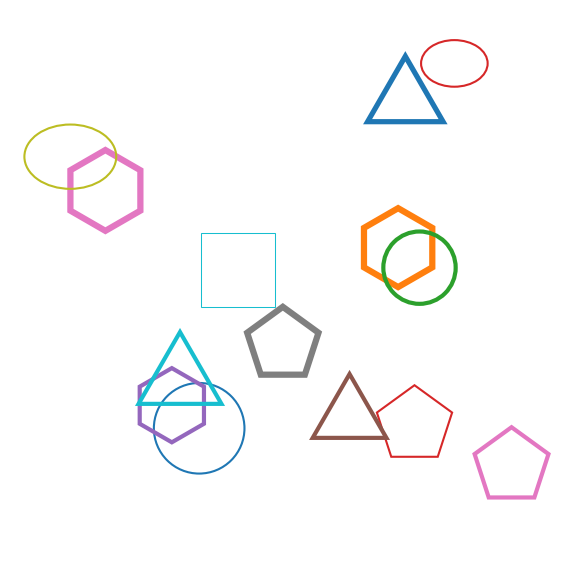[{"shape": "triangle", "thickness": 2.5, "radius": 0.38, "center": [0.702, 0.826]}, {"shape": "circle", "thickness": 1, "radius": 0.39, "center": [0.345, 0.258]}, {"shape": "hexagon", "thickness": 3, "radius": 0.34, "center": [0.689, 0.57]}, {"shape": "circle", "thickness": 2, "radius": 0.31, "center": [0.726, 0.536]}, {"shape": "pentagon", "thickness": 1, "radius": 0.34, "center": [0.718, 0.264]}, {"shape": "oval", "thickness": 1, "radius": 0.29, "center": [0.787, 0.889]}, {"shape": "hexagon", "thickness": 2, "radius": 0.32, "center": [0.298, 0.297]}, {"shape": "triangle", "thickness": 2, "radius": 0.37, "center": [0.605, 0.278]}, {"shape": "hexagon", "thickness": 3, "radius": 0.35, "center": [0.183, 0.669]}, {"shape": "pentagon", "thickness": 2, "radius": 0.34, "center": [0.886, 0.192]}, {"shape": "pentagon", "thickness": 3, "radius": 0.32, "center": [0.49, 0.403]}, {"shape": "oval", "thickness": 1, "radius": 0.4, "center": [0.122, 0.728]}, {"shape": "triangle", "thickness": 2, "radius": 0.41, "center": [0.312, 0.341]}, {"shape": "square", "thickness": 0.5, "radius": 0.32, "center": [0.412, 0.532]}]